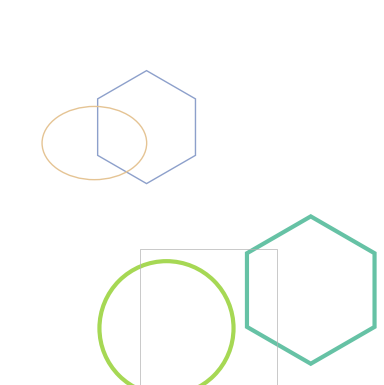[{"shape": "hexagon", "thickness": 3, "radius": 0.96, "center": [0.807, 0.247]}, {"shape": "hexagon", "thickness": 1, "radius": 0.73, "center": [0.381, 0.67]}, {"shape": "circle", "thickness": 3, "radius": 0.87, "center": [0.432, 0.148]}, {"shape": "oval", "thickness": 1, "radius": 0.68, "center": [0.245, 0.628]}, {"shape": "square", "thickness": 0.5, "radius": 0.89, "center": [0.541, 0.176]}]